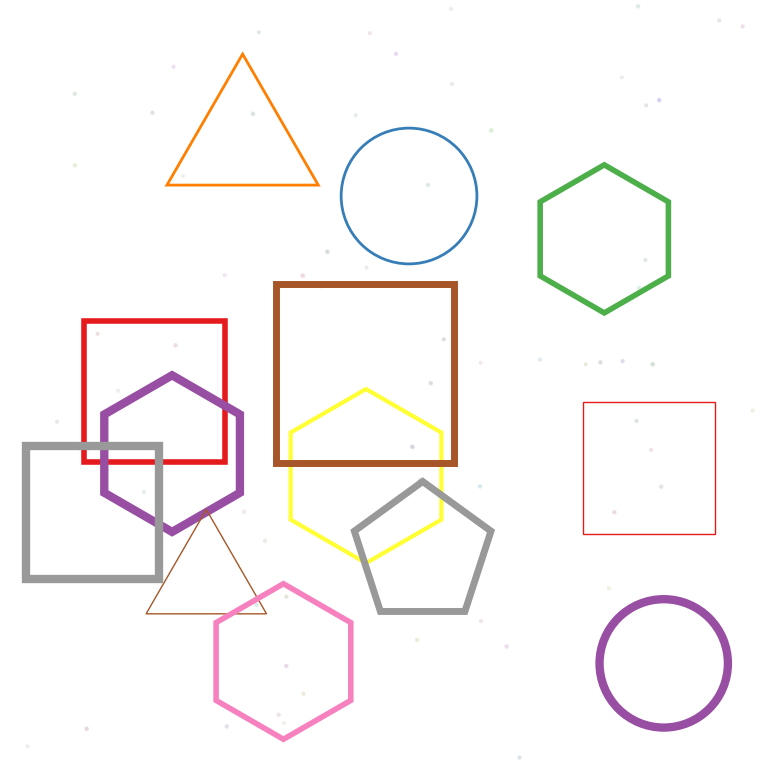[{"shape": "square", "thickness": 2, "radius": 0.46, "center": [0.2, 0.492]}, {"shape": "square", "thickness": 0.5, "radius": 0.43, "center": [0.843, 0.392]}, {"shape": "circle", "thickness": 1, "radius": 0.44, "center": [0.531, 0.745]}, {"shape": "hexagon", "thickness": 2, "radius": 0.48, "center": [0.785, 0.69]}, {"shape": "hexagon", "thickness": 3, "radius": 0.51, "center": [0.224, 0.411]}, {"shape": "circle", "thickness": 3, "radius": 0.42, "center": [0.862, 0.138]}, {"shape": "triangle", "thickness": 1, "radius": 0.57, "center": [0.315, 0.816]}, {"shape": "hexagon", "thickness": 1.5, "radius": 0.57, "center": [0.475, 0.382]}, {"shape": "triangle", "thickness": 0.5, "radius": 0.45, "center": [0.268, 0.248]}, {"shape": "square", "thickness": 2.5, "radius": 0.58, "center": [0.474, 0.515]}, {"shape": "hexagon", "thickness": 2, "radius": 0.51, "center": [0.368, 0.141]}, {"shape": "pentagon", "thickness": 2.5, "radius": 0.47, "center": [0.549, 0.281]}, {"shape": "square", "thickness": 3, "radius": 0.43, "center": [0.121, 0.335]}]